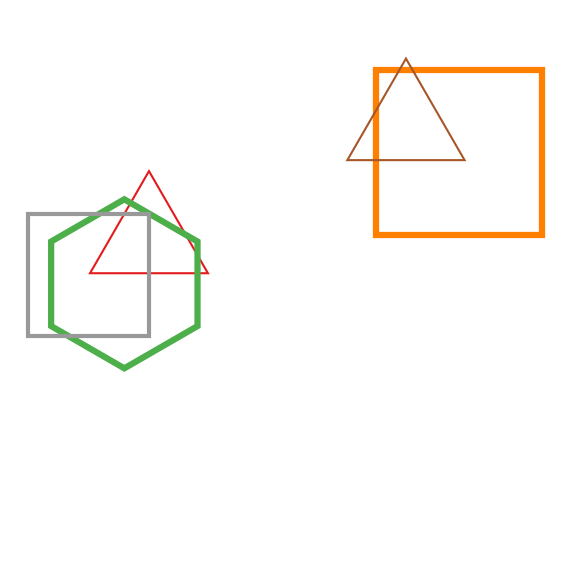[{"shape": "triangle", "thickness": 1, "radius": 0.59, "center": [0.258, 0.585]}, {"shape": "hexagon", "thickness": 3, "radius": 0.73, "center": [0.215, 0.508]}, {"shape": "square", "thickness": 3, "radius": 0.72, "center": [0.795, 0.735]}, {"shape": "triangle", "thickness": 1, "radius": 0.59, "center": [0.703, 0.78]}, {"shape": "square", "thickness": 2, "radius": 0.53, "center": [0.154, 0.523]}]